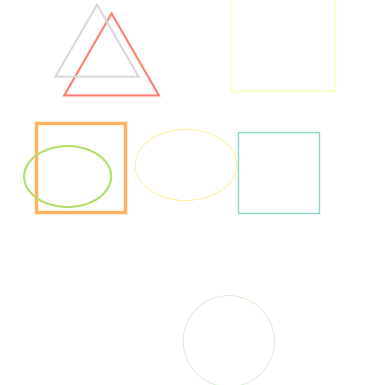[{"shape": "square", "thickness": 1, "radius": 0.53, "center": [0.724, 0.552]}, {"shape": "square", "thickness": 1, "radius": 0.67, "center": [0.734, 0.898]}, {"shape": "triangle", "thickness": 1.5, "radius": 0.71, "center": [0.29, 0.823]}, {"shape": "square", "thickness": 2.5, "radius": 0.58, "center": [0.209, 0.565]}, {"shape": "oval", "thickness": 1.5, "radius": 0.57, "center": [0.176, 0.541]}, {"shape": "triangle", "thickness": 1.5, "radius": 0.62, "center": [0.252, 0.863]}, {"shape": "circle", "thickness": 0.5, "radius": 0.59, "center": [0.594, 0.114]}, {"shape": "oval", "thickness": 0.5, "radius": 0.66, "center": [0.483, 0.571]}]